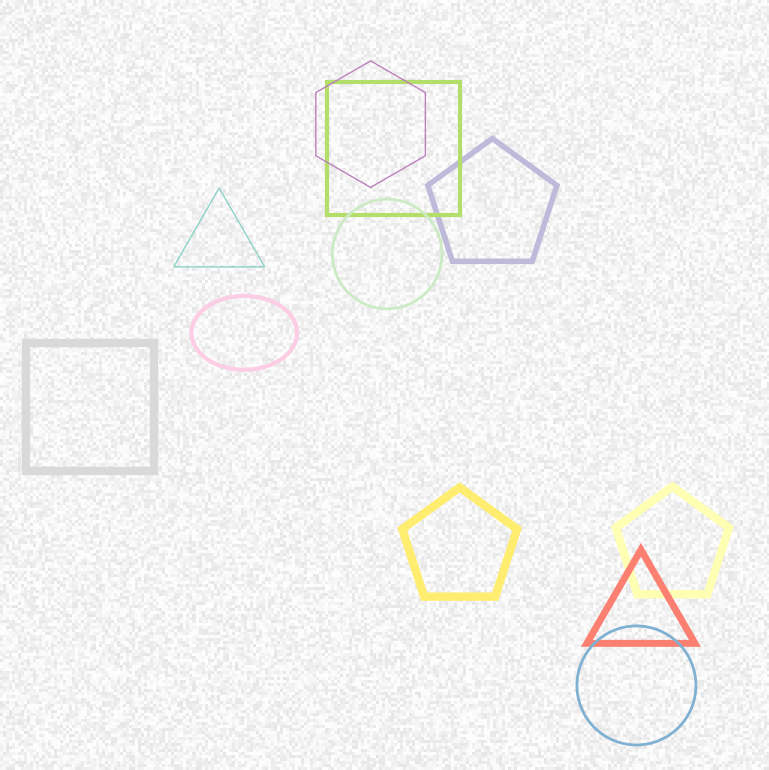[{"shape": "triangle", "thickness": 0.5, "radius": 0.34, "center": [0.285, 0.688]}, {"shape": "pentagon", "thickness": 3, "radius": 0.39, "center": [0.873, 0.291]}, {"shape": "pentagon", "thickness": 2, "radius": 0.44, "center": [0.639, 0.732]}, {"shape": "triangle", "thickness": 2.5, "radius": 0.41, "center": [0.832, 0.205]}, {"shape": "circle", "thickness": 1, "radius": 0.39, "center": [0.827, 0.11]}, {"shape": "square", "thickness": 1.5, "radius": 0.43, "center": [0.511, 0.807]}, {"shape": "oval", "thickness": 1.5, "radius": 0.34, "center": [0.317, 0.568]}, {"shape": "square", "thickness": 3, "radius": 0.42, "center": [0.117, 0.471]}, {"shape": "hexagon", "thickness": 0.5, "radius": 0.41, "center": [0.481, 0.839]}, {"shape": "circle", "thickness": 1, "radius": 0.36, "center": [0.503, 0.67]}, {"shape": "pentagon", "thickness": 3, "radius": 0.39, "center": [0.597, 0.289]}]